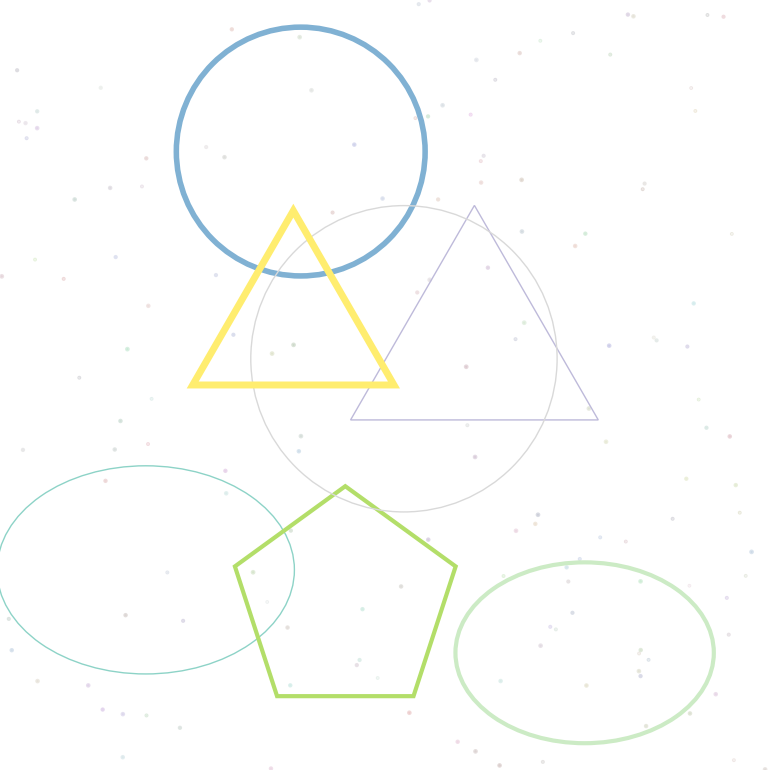[{"shape": "oval", "thickness": 0.5, "radius": 0.97, "center": [0.189, 0.26]}, {"shape": "triangle", "thickness": 0.5, "radius": 0.93, "center": [0.616, 0.548]}, {"shape": "circle", "thickness": 2, "radius": 0.81, "center": [0.391, 0.803]}, {"shape": "pentagon", "thickness": 1.5, "radius": 0.75, "center": [0.448, 0.218]}, {"shape": "circle", "thickness": 0.5, "radius": 0.99, "center": [0.525, 0.534]}, {"shape": "oval", "thickness": 1.5, "radius": 0.84, "center": [0.759, 0.152]}, {"shape": "triangle", "thickness": 2.5, "radius": 0.75, "center": [0.381, 0.575]}]